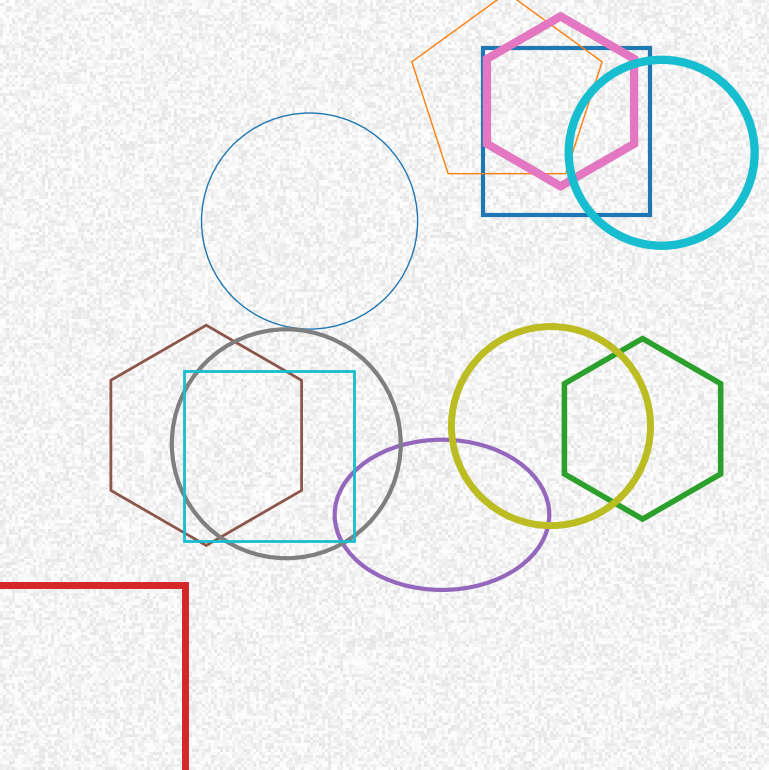[{"shape": "circle", "thickness": 0.5, "radius": 0.7, "center": [0.402, 0.713]}, {"shape": "square", "thickness": 1.5, "radius": 0.54, "center": [0.736, 0.829]}, {"shape": "pentagon", "thickness": 0.5, "radius": 0.65, "center": [0.658, 0.88]}, {"shape": "hexagon", "thickness": 2, "radius": 0.59, "center": [0.834, 0.443]}, {"shape": "square", "thickness": 2.5, "radius": 0.69, "center": [0.103, 0.103]}, {"shape": "oval", "thickness": 1.5, "radius": 0.7, "center": [0.574, 0.331]}, {"shape": "hexagon", "thickness": 1, "radius": 0.72, "center": [0.268, 0.435]}, {"shape": "hexagon", "thickness": 3, "radius": 0.55, "center": [0.728, 0.868]}, {"shape": "circle", "thickness": 1.5, "radius": 0.74, "center": [0.372, 0.424]}, {"shape": "circle", "thickness": 2.5, "radius": 0.65, "center": [0.716, 0.447]}, {"shape": "square", "thickness": 1, "radius": 0.55, "center": [0.349, 0.408]}, {"shape": "circle", "thickness": 3, "radius": 0.6, "center": [0.859, 0.802]}]